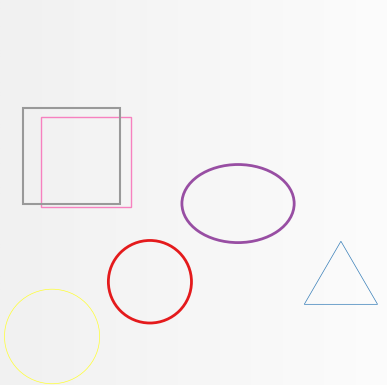[{"shape": "circle", "thickness": 2, "radius": 0.54, "center": [0.387, 0.268]}, {"shape": "triangle", "thickness": 0.5, "radius": 0.55, "center": [0.88, 0.264]}, {"shape": "oval", "thickness": 2, "radius": 0.72, "center": [0.614, 0.471]}, {"shape": "circle", "thickness": 0.5, "radius": 0.61, "center": [0.134, 0.126]}, {"shape": "square", "thickness": 1, "radius": 0.58, "center": [0.221, 0.579]}, {"shape": "square", "thickness": 1.5, "radius": 0.63, "center": [0.185, 0.595]}]